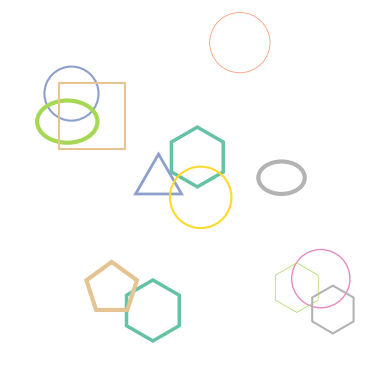[{"shape": "hexagon", "thickness": 2.5, "radius": 0.4, "center": [0.397, 0.194]}, {"shape": "hexagon", "thickness": 2.5, "radius": 0.39, "center": [0.513, 0.592]}, {"shape": "circle", "thickness": 0.5, "radius": 0.39, "center": [0.623, 0.889]}, {"shape": "circle", "thickness": 1.5, "radius": 0.35, "center": [0.186, 0.757]}, {"shape": "triangle", "thickness": 2, "radius": 0.35, "center": [0.412, 0.531]}, {"shape": "circle", "thickness": 1, "radius": 0.38, "center": [0.833, 0.276]}, {"shape": "hexagon", "thickness": 0.5, "radius": 0.32, "center": [0.771, 0.253]}, {"shape": "oval", "thickness": 3, "radius": 0.39, "center": [0.175, 0.684]}, {"shape": "circle", "thickness": 1.5, "radius": 0.4, "center": [0.521, 0.487]}, {"shape": "square", "thickness": 1.5, "radius": 0.43, "center": [0.238, 0.698]}, {"shape": "pentagon", "thickness": 3, "radius": 0.34, "center": [0.29, 0.251]}, {"shape": "oval", "thickness": 3, "radius": 0.3, "center": [0.731, 0.538]}, {"shape": "hexagon", "thickness": 1.5, "radius": 0.31, "center": [0.865, 0.196]}]